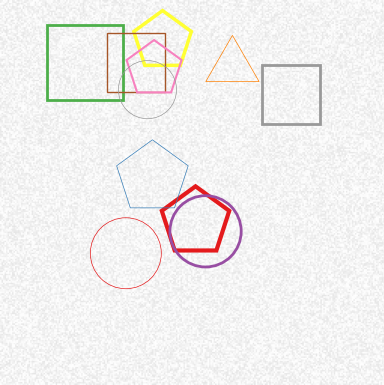[{"shape": "pentagon", "thickness": 3, "radius": 0.46, "center": [0.508, 0.424]}, {"shape": "circle", "thickness": 0.5, "radius": 0.46, "center": [0.327, 0.342]}, {"shape": "pentagon", "thickness": 0.5, "radius": 0.49, "center": [0.396, 0.539]}, {"shape": "square", "thickness": 2, "radius": 0.49, "center": [0.221, 0.838]}, {"shape": "circle", "thickness": 2, "radius": 0.46, "center": [0.534, 0.399]}, {"shape": "triangle", "thickness": 0.5, "radius": 0.4, "center": [0.604, 0.828]}, {"shape": "pentagon", "thickness": 2.5, "radius": 0.39, "center": [0.422, 0.894]}, {"shape": "square", "thickness": 1, "radius": 0.38, "center": [0.353, 0.838]}, {"shape": "pentagon", "thickness": 1.5, "radius": 0.38, "center": [0.4, 0.821]}, {"shape": "square", "thickness": 2, "radius": 0.38, "center": [0.757, 0.755]}, {"shape": "circle", "thickness": 0.5, "radius": 0.38, "center": [0.383, 0.767]}]